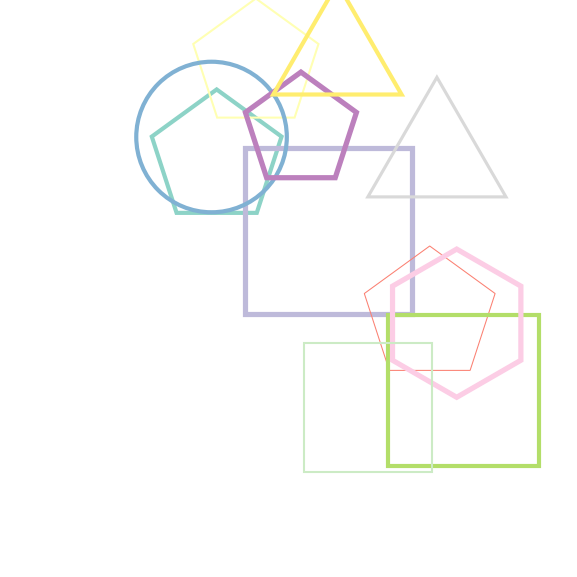[{"shape": "pentagon", "thickness": 2, "radius": 0.59, "center": [0.375, 0.726]}, {"shape": "pentagon", "thickness": 1, "radius": 0.57, "center": [0.443, 0.888]}, {"shape": "square", "thickness": 2.5, "radius": 0.72, "center": [0.569, 0.599]}, {"shape": "pentagon", "thickness": 0.5, "radius": 0.6, "center": [0.744, 0.454]}, {"shape": "circle", "thickness": 2, "radius": 0.65, "center": [0.366, 0.762]}, {"shape": "square", "thickness": 2, "radius": 0.65, "center": [0.803, 0.323]}, {"shape": "hexagon", "thickness": 2.5, "radius": 0.64, "center": [0.791, 0.439]}, {"shape": "triangle", "thickness": 1.5, "radius": 0.69, "center": [0.757, 0.727]}, {"shape": "pentagon", "thickness": 2.5, "radius": 0.51, "center": [0.521, 0.773]}, {"shape": "square", "thickness": 1, "radius": 0.56, "center": [0.638, 0.294]}, {"shape": "triangle", "thickness": 2, "radius": 0.64, "center": [0.584, 0.9]}]